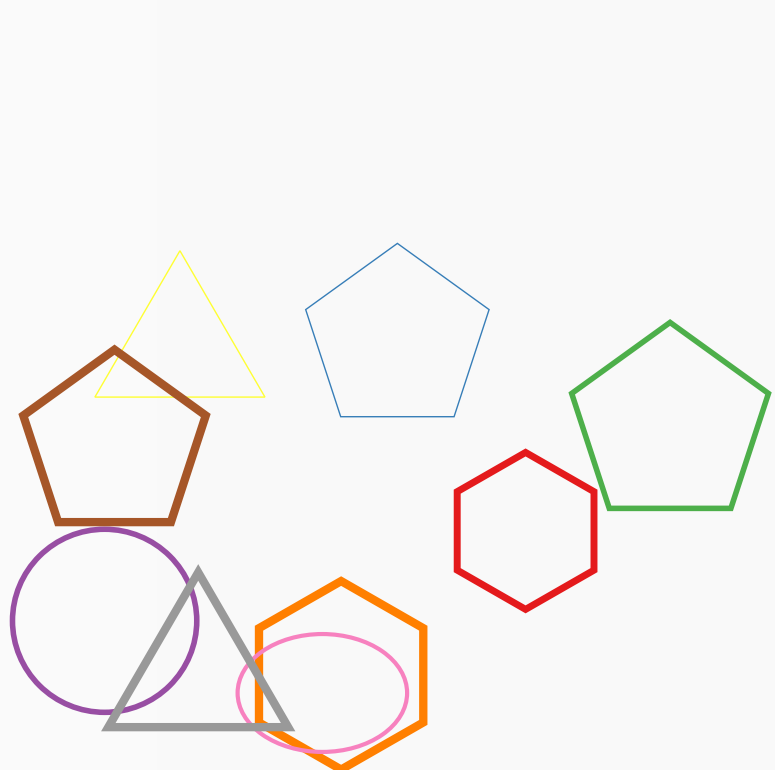[{"shape": "hexagon", "thickness": 2.5, "radius": 0.51, "center": [0.678, 0.311]}, {"shape": "pentagon", "thickness": 0.5, "radius": 0.62, "center": [0.513, 0.559]}, {"shape": "pentagon", "thickness": 2, "radius": 0.67, "center": [0.865, 0.448]}, {"shape": "circle", "thickness": 2, "radius": 0.59, "center": [0.135, 0.194]}, {"shape": "hexagon", "thickness": 3, "radius": 0.61, "center": [0.44, 0.123]}, {"shape": "triangle", "thickness": 0.5, "radius": 0.63, "center": [0.232, 0.548]}, {"shape": "pentagon", "thickness": 3, "radius": 0.62, "center": [0.148, 0.422]}, {"shape": "oval", "thickness": 1.5, "radius": 0.55, "center": [0.416, 0.1]}, {"shape": "triangle", "thickness": 3, "radius": 0.67, "center": [0.256, 0.123]}]